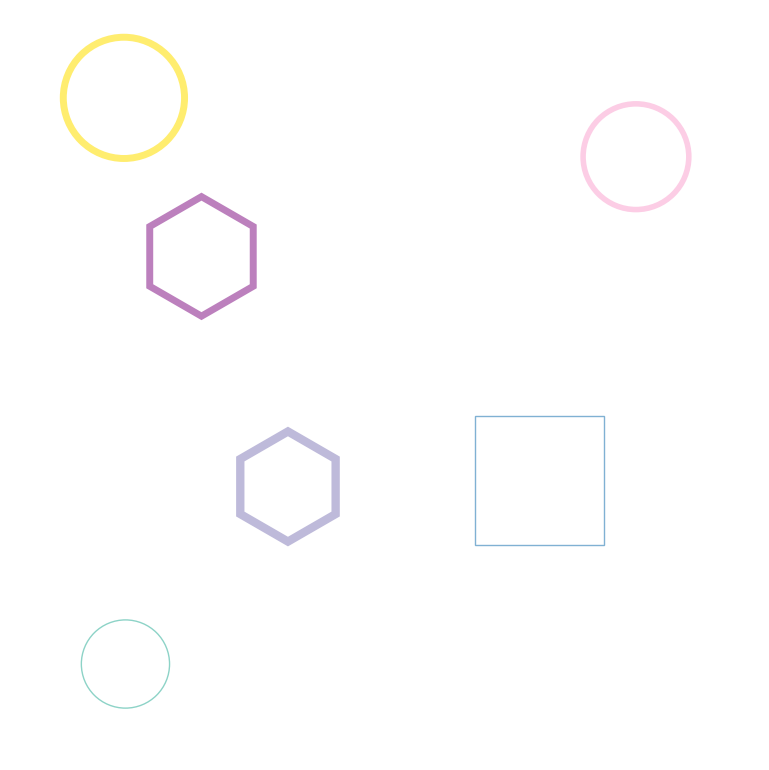[{"shape": "circle", "thickness": 0.5, "radius": 0.29, "center": [0.163, 0.138]}, {"shape": "hexagon", "thickness": 3, "radius": 0.36, "center": [0.374, 0.368]}, {"shape": "square", "thickness": 0.5, "radius": 0.42, "center": [0.701, 0.375]}, {"shape": "circle", "thickness": 2, "radius": 0.34, "center": [0.826, 0.796]}, {"shape": "hexagon", "thickness": 2.5, "radius": 0.39, "center": [0.262, 0.667]}, {"shape": "circle", "thickness": 2.5, "radius": 0.39, "center": [0.161, 0.873]}]